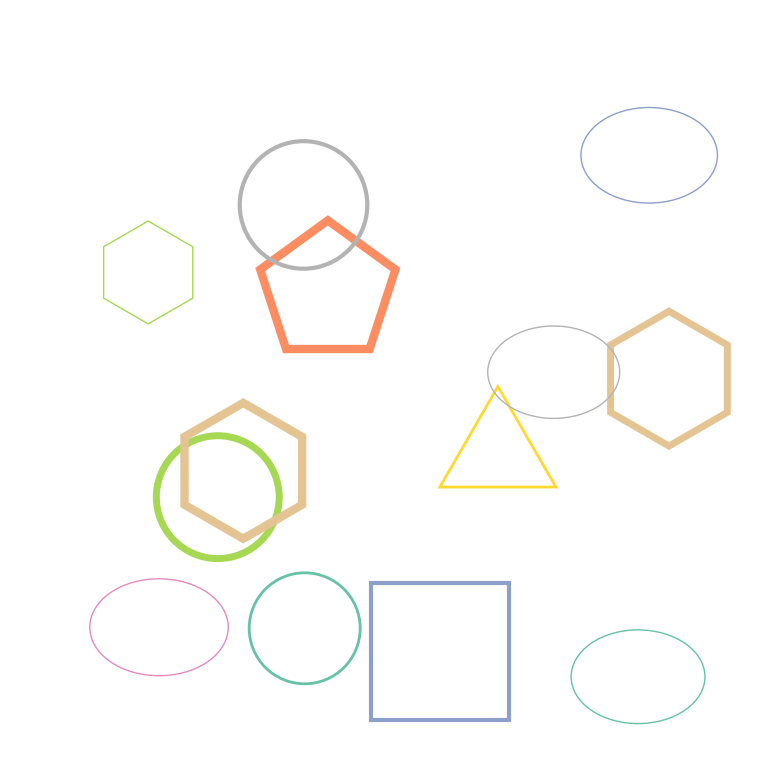[{"shape": "oval", "thickness": 0.5, "radius": 0.43, "center": [0.829, 0.121]}, {"shape": "circle", "thickness": 1, "radius": 0.36, "center": [0.396, 0.184]}, {"shape": "pentagon", "thickness": 3, "radius": 0.46, "center": [0.426, 0.621]}, {"shape": "square", "thickness": 1.5, "radius": 0.45, "center": [0.572, 0.154]}, {"shape": "oval", "thickness": 0.5, "radius": 0.44, "center": [0.843, 0.798]}, {"shape": "oval", "thickness": 0.5, "radius": 0.45, "center": [0.207, 0.185]}, {"shape": "circle", "thickness": 2.5, "radius": 0.4, "center": [0.283, 0.354]}, {"shape": "hexagon", "thickness": 0.5, "radius": 0.33, "center": [0.192, 0.646]}, {"shape": "triangle", "thickness": 1, "radius": 0.44, "center": [0.647, 0.411]}, {"shape": "hexagon", "thickness": 2.5, "radius": 0.44, "center": [0.869, 0.508]}, {"shape": "hexagon", "thickness": 3, "radius": 0.44, "center": [0.316, 0.389]}, {"shape": "circle", "thickness": 1.5, "radius": 0.41, "center": [0.394, 0.734]}, {"shape": "oval", "thickness": 0.5, "radius": 0.43, "center": [0.719, 0.517]}]